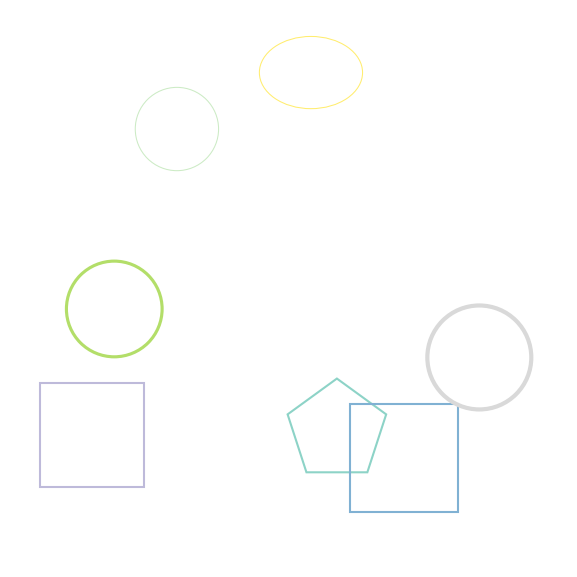[{"shape": "pentagon", "thickness": 1, "radius": 0.45, "center": [0.583, 0.254]}, {"shape": "square", "thickness": 1, "radius": 0.45, "center": [0.16, 0.247]}, {"shape": "square", "thickness": 1, "radius": 0.47, "center": [0.7, 0.206]}, {"shape": "circle", "thickness": 1.5, "radius": 0.41, "center": [0.198, 0.464]}, {"shape": "circle", "thickness": 2, "radius": 0.45, "center": [0.83, 0.38]}, {"shape": "circle", "thickness": 0.5, "radius": 0.36, "center": [0.306, 0.776]}, {"shape": "oval", "thickness": 0.5, "radius": 0.45, "center": [0.538, 0.874]}]